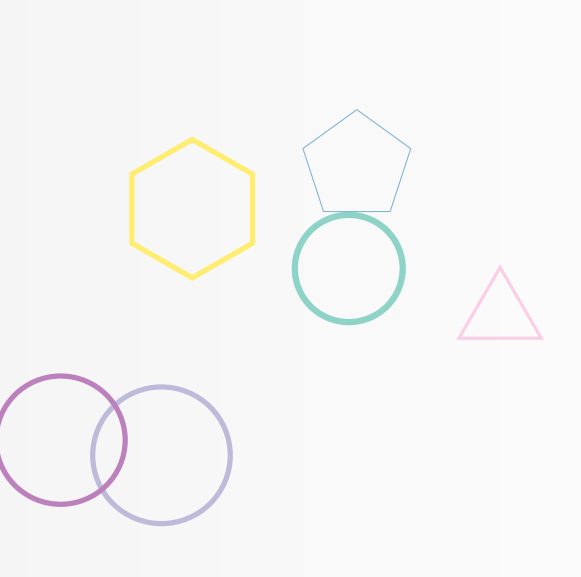[{"shape": "circle", "thickness": 3, "radius": 0.46, "center": [0.6, 0.534]}, {"shape": "circle", "thickness": 2.5, "radius": 0.59, "center": [0.278, 0.211]}, {"shape": "pentagon", "thickness": 0.5, "radius": 0.49, "center": [0.614, 0.712]}, {"shape": "triangle", "thickness": 1.5, "radius": 0.41, "center": [0.86, 0.454]}, {"shape": "circle", "thickness": 2.5, "radius": 0.56, "center": [0.104, 0.237]}, {"shape": "hexagon", "thickness": 2.5, "radius": 0.6, "center": [0.331, 0.638]}]